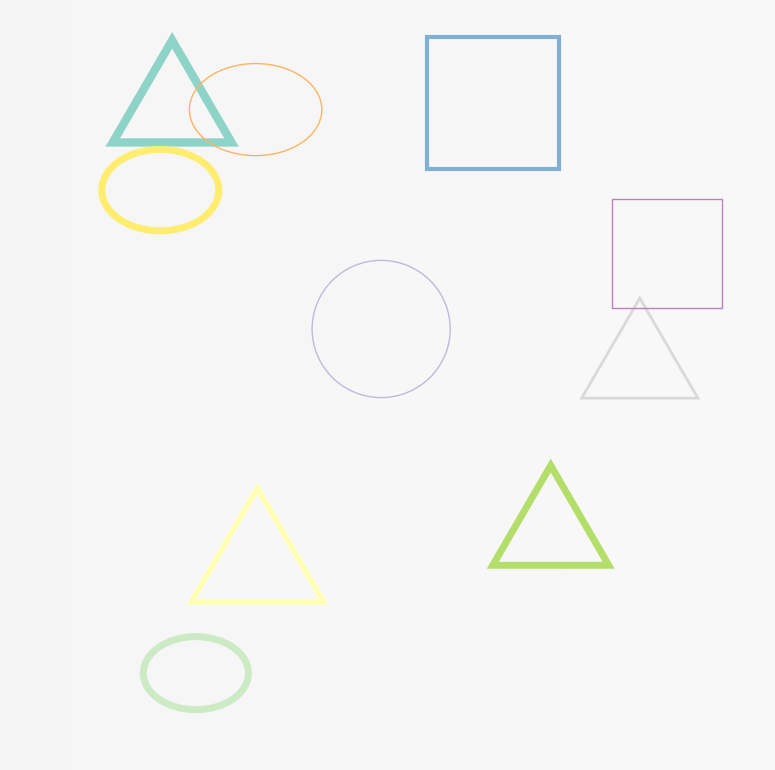[{"shape": "triangle", "thickness": 3, "radius": 0.44, "center": [0.222, 0.859]}, {"shape": "triangle", "thickness": 2, "radius": 0.49, "center": [0.332, 0.268]}, {"shape": "circle", "thickness": 0.5, "radius": 0.45, "center": [0.492, 0.573]}, {"shape": "square", "thickness": 1.5, "radius": 0.43, "center": [0.636, 0.867]}, {"shape": "oval", "thickness": 0.5, "radius": 0.43, "center": [0.33, 0.858]}, {"shape": "triangle", "thickness": 2.5, "radius": 0.43, "center": [0.711, 0.309]}, {"shape": "triangle", "thickness": 1, "radius": 0.43, "center": [0.826, 0.526]}, {"shape": "square", "thickness": 0.5, "radius": 0.36, "center": [0.861, 0.671]}, {"shape": "oval", "thickness": 2.5, "radius": 0.34, "center": [0.253, 0.126]}, {"shape": "oval", "thickness": 2.5, "radius": 0.38, "center": [0.207, 0.753]}]